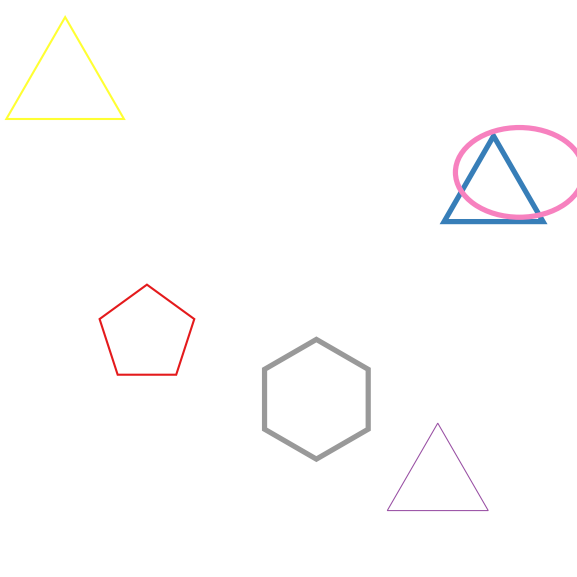[{"shape": "pentagon", "thickness": 1, "radius": 0.43, "center": [0.254, 0.42]}, {"shape": "triangle", "thickness": 2.5, "radius": 0.49, "center": [0.855, 0.665]}, {"shape": "triangle", "thickness": 0.5, "radius": 0.5, "center": [0.758, 0.165]}, {"shape": "triangle", "thickness": 1, "radius": 0.59, "center": [0.113, 0.852]}, {"shape": "oval", "thickness": 2.5, "radius": 0.55, "center": [0.9, 0.701]}, {"shape": "hexagon", "thickness": 2.5, "radius": 0.52, "center": [0.548, 0.308]}]